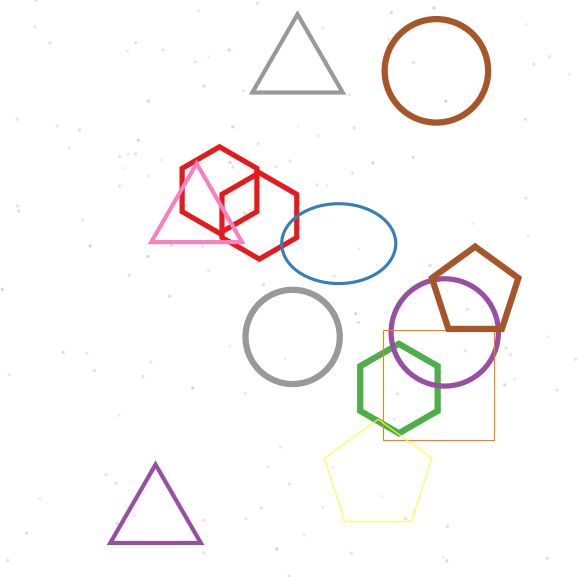[{"shape": "hexagon", "thickness": 2.5, "radius": 0.37, "center": [0.38, 0.67]}, {"shape": "hexagon", "thickness": 2.5, "radius": 0.37, "center": [0.449, 0.625]}, {"shape": "oval", "thickness": 1.5, "radius": 0.49, "center": [0.587, 0.577]}, {"shape": "hexagon", "thickness": 3, "radius": 0.39, "center": [0.691, 0.326]}, {"shape": "triangle", "thickness": 2, "radius": 0.45, "center": [0.269, 0.104]}, {"shape": "circle", "thickness": 2.5, "radius": 0.46, "center": [0.77, 0.424]}, {"shape": "square", "thickness": 0.5, "radius": 0.48, "center": [0.759, 0.332]}, {"shape": "pentagon", "thickness": 0.5, "radius": 0.49, "center": [0.655, 0.175]}, {"shape": "circle", "thickness": 3, "radius": 0.45, "center": [0.756, 0.876]}, {"shape": "pentagon", "thickness": 3, "radius": 0.39, "center": [0.823, 0.493]}, {"shape": "triangle", "thickness": 2, "radius": 0.45, "center": [0.341, 0.625]}, {"shape": "circle", "thickness": 3, "radius": 0.41, "center": [0.507, 0.416]}, {"shape": "triangle", "thickness": 2, "radius": 0.45, "center": [0.515, 0.884]}]